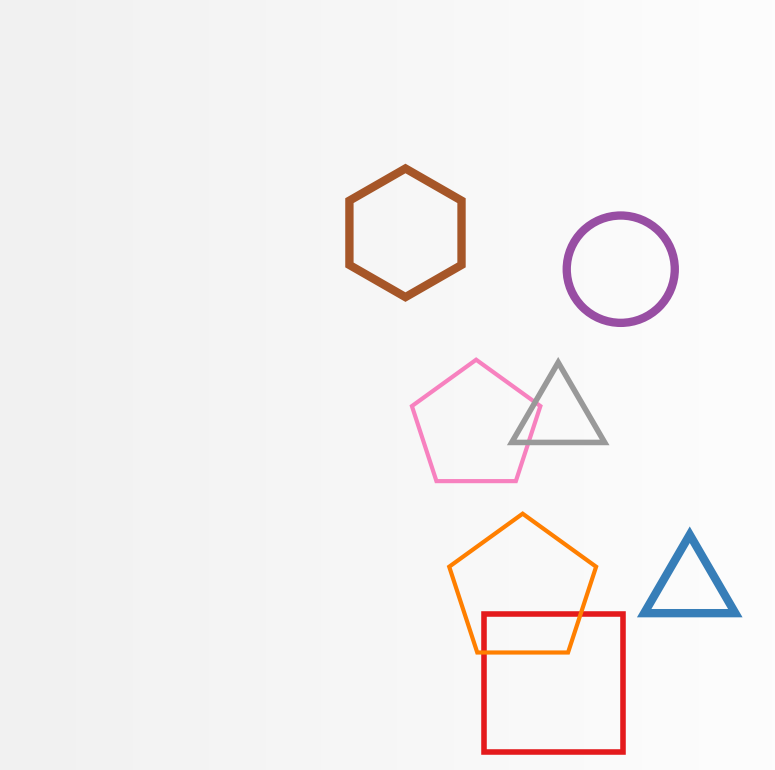[{"shape": "square", "thickness": 2, "radius": 0.45, "center": [0.714, 0.114]}, {"shape": "triangle", "thickness": 3, "radius": 0.34, "center": [0.89, 0.238]}, {"shape": "circle", "thickness": 3, "radius": 0.35, "center": [0.801, 0.65]}, {"shape": "pentagon", "thickness": 1.5, "radius": 0.5, "center": [0.674, 0.233]}, {"shape": "hexagon", "thickness": 3, "radius": 0.42, "center": [0.523, 0.698]}, {"shape": "pentagon", "thickness": 1.5, "radius": 0.44, "center": [0.614, 0.446]}, {"shape": "triangle", "thickness": 2, "radius": 0.35, "center": [0.72, 0.46]}]